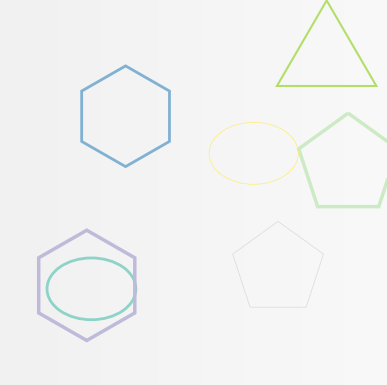[{"shape": "oval", "thickness": 2, "radius": 0.57, "center": [0.236, 0.25]}, {"shape": "hexagon", "thickness": 2.5, "radius": 0.72, "center": [0.224, 0.259]}, {"shape": "hexagon", "thickness": 2, "radius": 0.65, "center": [0.324, 0.698]}, {"shape": "triangle", "thickness": 1.5, "radius": 0.74, "center": [0.843, 0.851]}, {"shape": "pentagon", "thickness": 0.5, "radius": 0.62, "center": [0.718, 0.302]}, {"shape": "pentagon", "thickness": 2.5, "radius": 0.67, "center": [0.899, 0.572]}, {"shape": "oval", "thickness": 0.5, "radius": 0.58, "center": [0.655, 0.602]}]